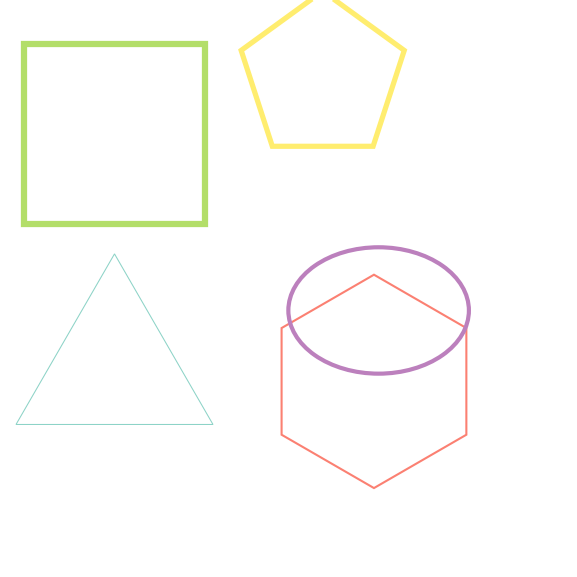[{"shape": "triangle", "thickness": 0.5, "radius": 0.98, "center": [0.198, 0.363]}, {"shape": "hexagon", "thickness": 1, "radius": 0.92, "center": [0.648, 0.339]}, {"shape": "square", "thickness": 3, "radius": 0.78, "center": [0.198, 0.767]}, {"shape": "oval", "thickness": 2, "radius": 0.78, "center": [0.656, 0.462]}, {"shape": "pentagon", "thickness": 2.5, "radius": 0.74, "center": [0.559, 0.866]}]